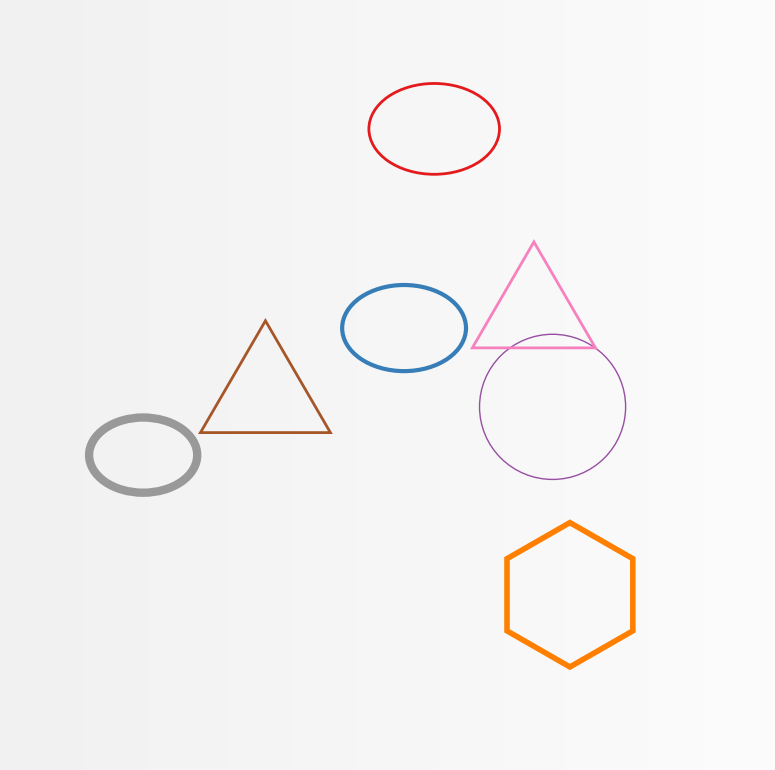[{"shape": "oval", "thickness": 1, "radius": 0.42, "center": [0.56, 0.833]}, {"shape": "oval", "thickness": 1.5, "radius": 0.4, "center": [0.521, 0.574]}, {"shape": "circle", "thickness": 0.5, "radius": 0.47, "center": [0.713, 0.472]}, {"shape": "hexagon", "thickness": 2, "radius": 0.47, "center": [0.735, 0.228]}, {"shape": "triangle", "thickness": 1, "radius": 0.48, "center": [0.343, 0.487]}, {"shape": "triangle", "thickness": 1, "radius": 0.46, "center": [0.689, 0.594]}, {"shape": "oval", "thickness": 3, "radius": 0.35, "center": [0.185, 0.409]}]